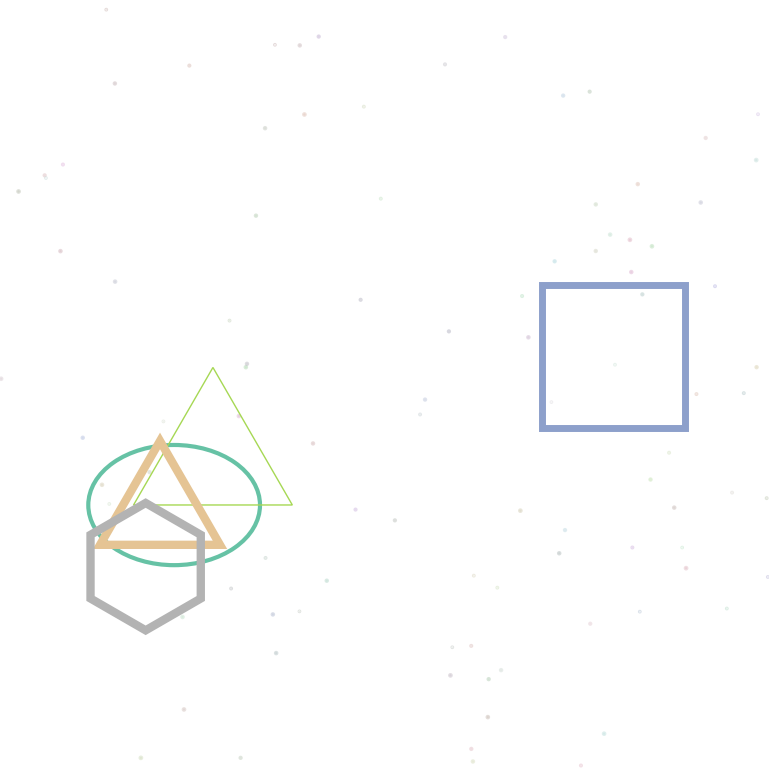[{"shape": "oval", "thickness": 1.5, "radius": 0.56, "center": [0.226, 0.344]}, {"shape": "square", "thickness": 2.5, "radius": 0.46, "center": [0.797, 0.537]}, {"shape": "triangle", "thickness": 0.5, "radius": 0.6, "center": [0.277, 0.404]}, {"shape": "triangle", "thickness": 3, "radius": 0.45, "center": [0.208, 0.337]}, {"shape": "hexagon", "thickness": 3, "radius": 0.41, "center": [0.189, 0.264]}]